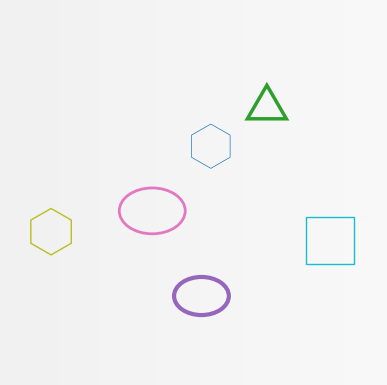[{"shape": "hexagon", "thickness": 0.5, "radius": 0.29, "center": [0.544, 0.62]}, {"shape": "triangle", "thickness": 2.5, "radius": 0.29, "center": [0.689, 0.72]}, {"shape": "oval", "thickness": 3, "radius": 0.35, "center": [0.52, 0.231]}, {"shape": "oval", "thickness": 2, "radius": 0.43, "center": [0.393, 0.452]}, {"shape": "hexagon", "thickness": 1, "radius": 0.3, "center": [0.132, 0.398]}, {"shape": "square", "thickness": 1, "radius": 0.31, "center": [0.851, 0.375]}]